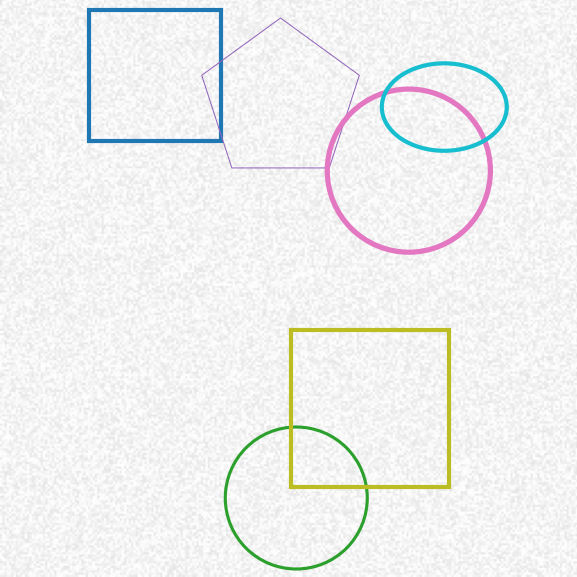[{"shape": "square", "thickness": 2, "radius": 0.57, "center": [0.269, 0.868]}, {"shape": "circle", "thickness": 1.5, "radius": 0.61, "center": [0.513, 0.137]}, {"shape": "pentagon", "thickness": 0.5, "radius": 0.72, "center": [0.486, 0.824]}, {"shape": "circle", "thickness": 2.5, "radius": 0.71, "center": [0.708, 0.704]}, {"shape": "square", "thickness": 2, "radius": 0.68, "center": [0.641, 0.292]}, {"shape": "oval", "thickness": 2, "radius": 0.54, "center": [0.769, 0.814]}]